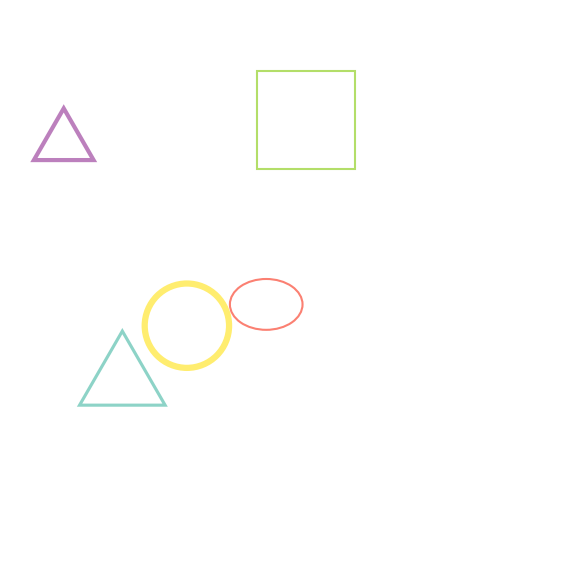[{"shape": "triangle", "thickness": 1.5, "radius": 0.43, "center": [0.212, 0.34]}, {"shape": "oval", "thickness": 1, "radius": 0.31, "center": [0.461, 0.472]}, {"shape": "square", "thickness": 1, "radius": 0.42, "center": [0.53, 0.791]}, {"shape": "triangle", "thickness": 2, "radius": 0.3, "center": [0.11, 0.752]}, {"shape": "circle", "thickness": 3, "radius": 0.37, "center": [0.324, 0.435]}]